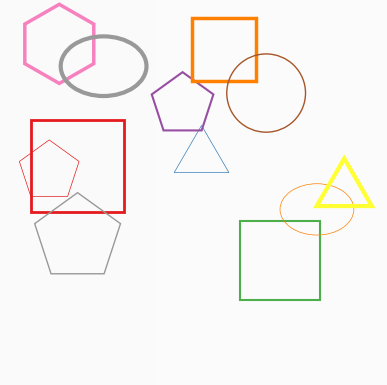[{"shape": "pentagon", "thickness": 0.5, "radius": 0.41, "center": [0.127, 0.556]}, {"shape": "square", "thickness": 2, "radius": 0.6, "center": [0.2, 0.568]}, {"shape": "triangle", "thickness": 0.5, "radius": 0.41, "center": [0.52, 0.593]}, {"shape": "square", "thickness": 1.5, "radius": 0.51, "center": [0.723, 0.324]}, {"shape": "pentagon", "thickness": 1.5, "radius": 0.42, "center": [0.471, 0.729]}, {"shape": "square", "thickness": 2.5, "radius": 0.41, "center": [0.578, 0.871]}, {"shape": "oval", "thickness": 0.5, "radius": 0.48, "center": [0.818, 0.456]}, {"shape": "triangle", "thickness": 3, "radius": 0.41, "center": [0.888, 0.506]}, {"shape": "circle", "thickness": 1, "radius": 0.51, "center": [0.687, 0.758]}, {"shape": "hexagon", "thickness": 2.5, "radius": 0.51, "center": [0.153, 0.886]}, {"shape": "oval", "thickness": 3, "radius": 0.55, "center": [0.267, 0.828]}, {"shape": "pentagon", "thickness": 1, "radius": 0.58, "center": [0.2, 0.383]}]